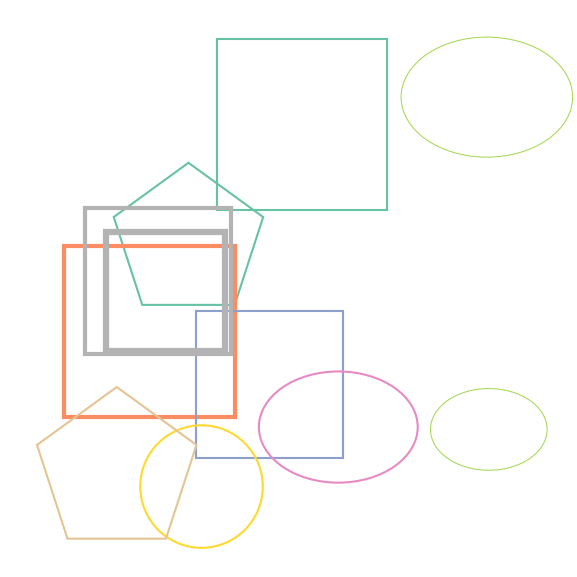[{"shape": "pentagon", "thickness": 1, "radius": 0.68, "center": [0.326, 0.581]}, {"shape": "square", "thickness": 1, "radius": 0.74, "center": [0.523, 0.784]}, {"shape": "square", "thickness": 2, "radius": 0.74, "center": [0.259, 0.426]}, {"shape": "square", "thickness": 1, "radius": 0.64, "center": [0.466, 0.333]}, {"shape": "oval", "thickness": 1, "radius": 0.69, "center": [0.586, 0.26]}, {"shape": "oval", "thickness": 0.5, "radius": 0.74, "center": [0.843, 0.831]}, {"shape": "oval", "thickness": 0.5, "radius": 0.5, "center": [0.846, 0.256]}, {"shape": "circle", "thickness": 1, "radius": 0.53, "center": [0.349, 0.157]}, {"shape": "pentagon", "thickness": 1, "radius": 0.73, "center": [0.202, 0.184]}, {"shape": "square", "thickness": 3, "radius": 0.51, "center": [0.287, 0.494]}, {"shape": "square", "thickness": 2, "radius": 0.63, "center": [0.274, 0.512]}]